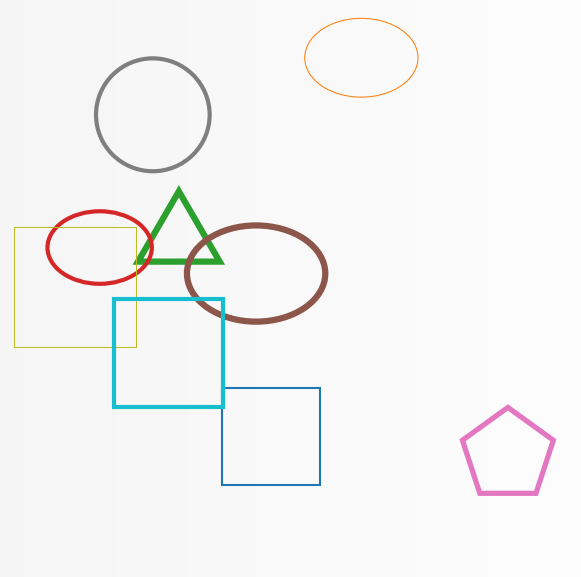[{"shape": "square", "thickness": 1, "radius": 0.42, "center": [0.467, 0.243]}, {"shape": "oval", "thickness": 0.5, "radius": 0.49, "center": [0.622, 0.899]}, {"shape": "triangle", "thickness": 3, "radius": 0.41, "center": [0.308, 0.587]}, {"shape": "oval", "thickness": 2, "radius": 0.45, "center": [0.171, 0.57]}, {"shape": "oval", "thickness": 3, "radius": 0.59, "center": [0.441, 0.525]}, {"shape": "pentagon", "thickness": 2.5, "radius": 0.41, "center": [0.874, 0.211]}, {"shape": "circle", "thickness": 2, "radius": 0.49, "center": [0.263, 0.8]}, {"shape": "square", "thickness": 0.5, "radius": 0.52, "center": [0.129, 0.502]}, {"shape": "square", "thickness": 2, "radius": 0.47, "center": [0.291, 0.388]}]